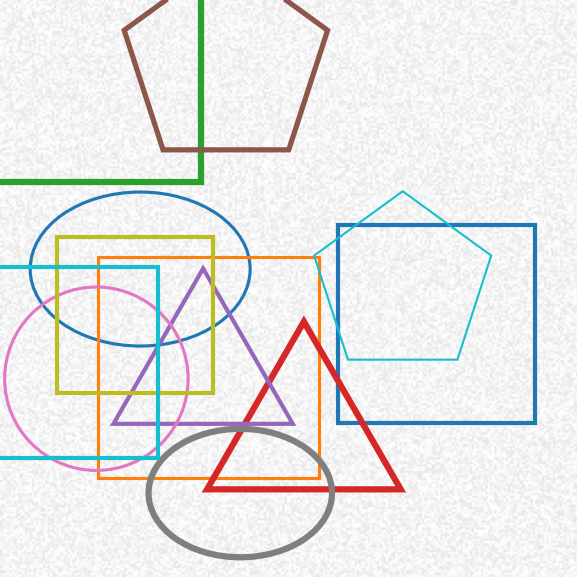[{"shape": "square", "thickness": 2, "radius": 0.85, "center": [0.756, 0.438]}, {"shape": "oval", "thickness": 1.5, "radius": 0.95, "center": [0.243, 0.533]}, {"shape": "square", "thickness": 1.5, "radius": 0.96, "center": [0.361, 0.363]}, {"shape": "square", "thickness": 3, "radius": 0.98, "center": [0.151, 0.881]}, {"shape": "triangle", "thickness": 3, "radius": 0.97, "center": [0.526, 0.249]}, {"shape": "triangle", "thickness": 2, "radius": 0.9, "center": [0.352, 0.355]}, {"shape": "pentagon", "thickness": 2.5, "radius": 0.93, "center": [0.391, 0.889]}, {"shape": "circle", "thickness": 1.5, "radius": 0.79, "center": [0.167, 0.343]}, {"shape": "oval", "thickness": 3, "radius": 0.79, "center": [0.416, 0.145]}, {"shape": "square", "thickness": 2, "radius": 0.67, "center": [0.234, 0.454]}, {"shape": "pentagon", "thickness": 1, "radius": 0.81, "center": [0.697, 0.507]}, {"shape": "square", "thickness": 2, "radius": 0.83, "center": [0.109, 0.372]}]